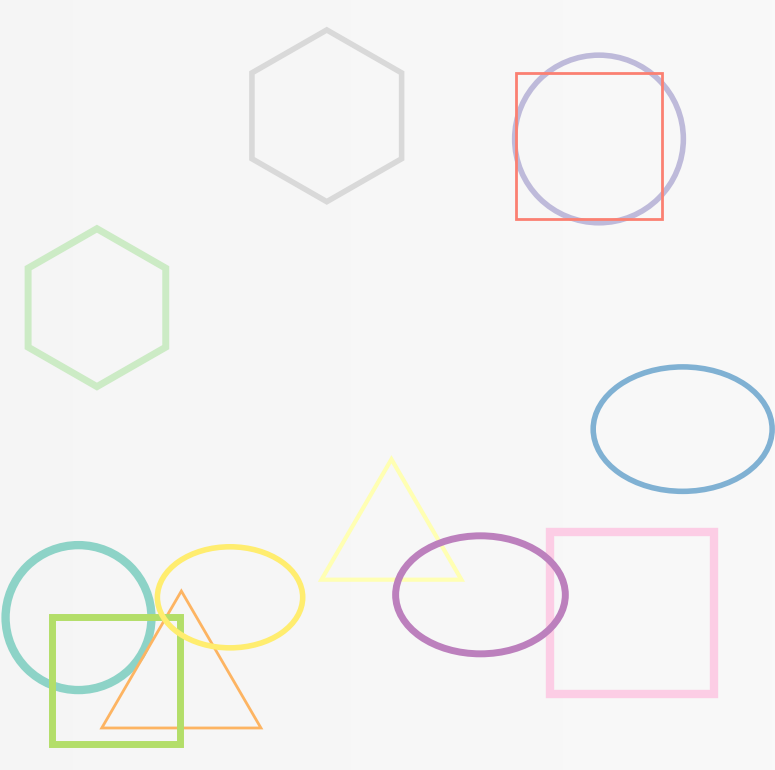[{"shape": "circle", "thickness": 3, "radius": 0.47, "center": [0.101, 0.198]}, {"shape": "triangle", "thickness": 1.5, "radius": 0.52, "center": [0.505, 0.299]}, {"shape": "circle", "thickness": 2, "radius": 0.54, "center": [0.773, 0.82]}, {"shape": "square", "thickness": 1, "radius": 0.47, "center": [0.76, 0.81]}, {"shape": "oval", "thickness": 2, "radius": 0.58, "center": [0.881, 0.443]}, {"shape": "triangle", "thickness": 1, "radius": 0.59, "center": [0.234, 0.114]}, {"shape": "square", "thickness": 2.5, "radius": 0.41, "center": [0.15, 0.116]}, {"shape": "square", "thickness": 3, "radius": 0.53, "center": [0.816, 0.204]}, {"shape": "hexagon", "thickness": 2, "radius": 0.56, "center": [0.422, 0.85]}, {"shape": "oval", "thickness": 2.5, "radius": 0.55, "center": [0.62, 0.228]}, {"shape": "hexagon", "thickness": 2.5, "radius": 0.51, "center": [0.125, 0.6]}, {"shape": "oval", "thickness": 2, "radius": 0.47, "center": [0.297, 0.224]}]